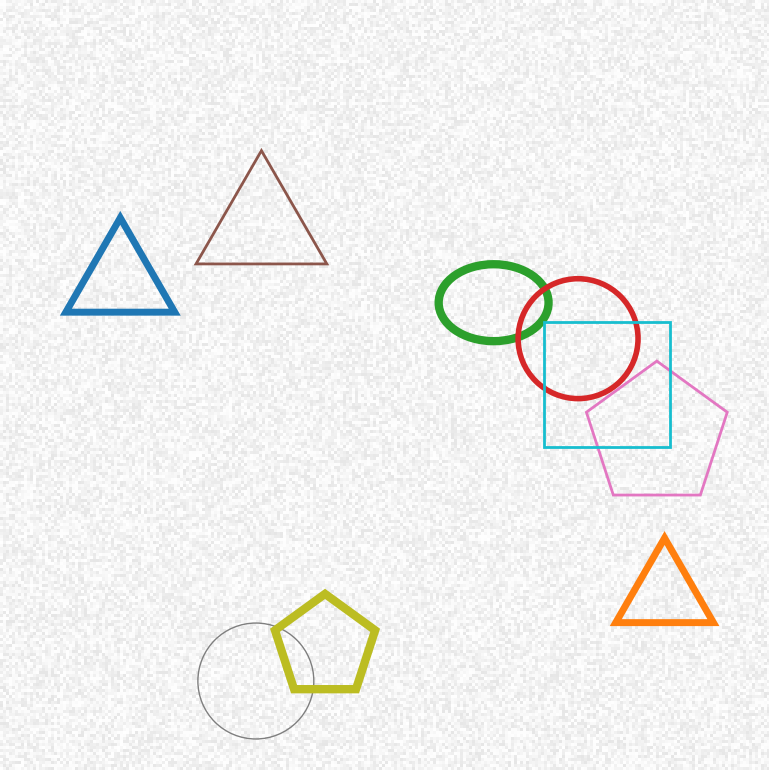[{"shape": "triangle", "thickness": 2.5, "radius": 0.41, "center": [0.156, 0.635]}, {"shape": "triangle", "thickness": 2.5, "radius": 0.37, "center": [0.863, 0.228]}, {"shape": "oval", "thickness": 3, "radius": 0.36, "center": [0.641, 0.607]}, {"shape": "circle", "thickness": 2, "radius": 0.39, "center": [0.751, 0.56]}, {"shape": "triangle", "thickness": 1, "radius": 0.49, "center": [0.34, 0.706]}, {"shape": "pentagon", "thickness": 1, "radius": 0.48, "center": [0.853, 0.435]}, {"shape": "circle", "thickness": 0.5, "radius": 0.38, "center": [0.332, 0.116]}, {"shape": "pentagon", "thickness": 3, "radius": 0.34, "center": [0.422, 0.16]}, {"shape": "square", "thickness": 1, "radius": 0.41, "center": [0.788, 0.5]}]